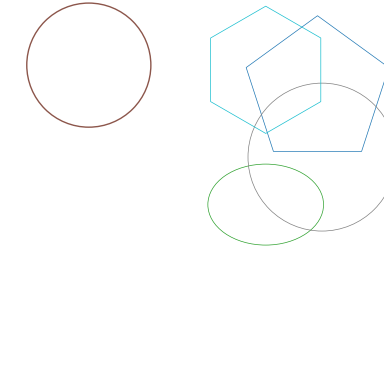[{"shape": "pentagon", "thickness": 0.5, "radius": 0.97, "center": [0.825, 0.764]}, {"shape": "oval", "thickness": 0.5, "radius": 0.75, "center": [0.69, 0.469]}, {"shape": "circle", "thickness": 1, "radius": 0.81, "center": [0.231, 0.831]}, {"shape": "circle", "thickness": 0.5, "radius": 0.96, "center": [0.836, 0.592]}, {"shape": "hexagon", "thickness": 0.5, "radius": 0.83, "center": [0.69, 0.819]}]